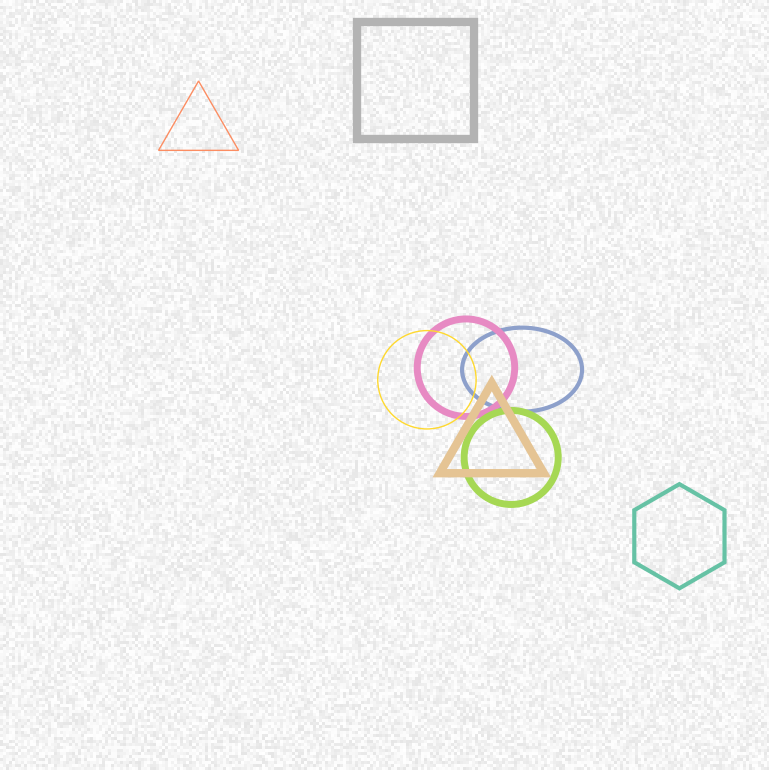[{"shape": "hexagon", "thickness": 1.5, "radius": 0.34, "center": [0.882, 0.304]}, {"shape": "triangle", "thickness": 0.5, "radius": 0.3, "center": [0.258, 0.835]}, {"shape": "oval", "thickness": 1.5, "radius": 0.39, "center": [0.678, 0.52]}, {"shape": "circle", "thickness": 2.5, "radius": 0.32, "center": [0.605, 0.522]}, {"shape": "circle", "thickness": 2.5, "radius": 0.31, "center": [0.664, 0.406]}, {"shape": "circle", "thickness": 0.5, "radius": 0.32, "center": [0.554, 0.507]}, {"shape": "triangle", "thickness": 3, "radius": 0.39, "center": [0.639, 0.424]}, {"shape": "square", "thickness": 3, "radius": 0.38, "center": [0.54, 0.895]}]